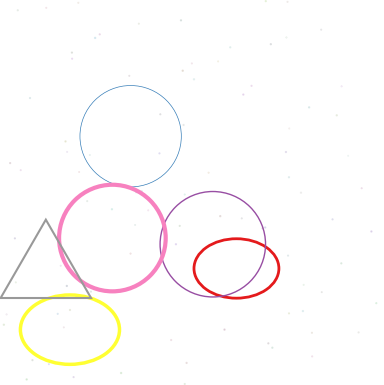[{"shape": "oval", "thickness": 2, "radius": 0.55, "center": [0.614, 0.303]}, {"shape": "circle", "thickness": 0.5, "radius": 0.66, "center": [0.339, 0.646]}, {"shape": "circle", "thickness": 1, "radius": 0.68, "center": [0.553, 0.366]}, {"shape": "oval", "thickness": 2.5, "radius": 0.64, "center": [0.182, 0.144]}, {"shape": "circle", "thickness": 3, "radius": 0.69, "center": [0.292, 0.382]}, {"shape": "triangle", "thickness": 1.5, "radius": 0.68, "center": [0.119, 0.294]}]